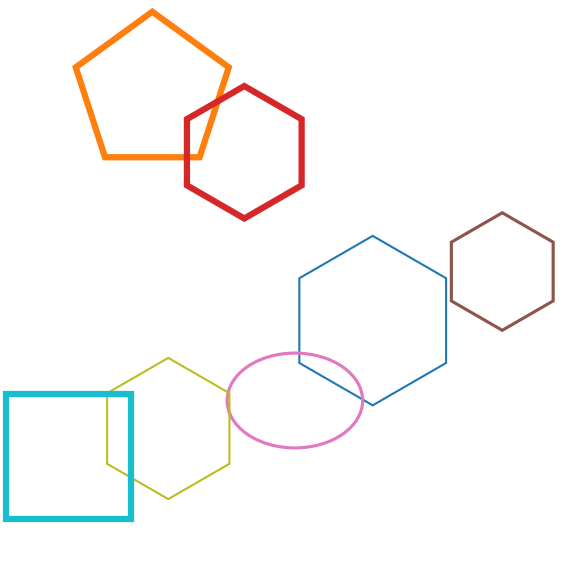[{"shape": "hexagon", "thickness": 1, "radius": 0.73, "center": [0.645, 0.444]}, {"shape": "pentagon", "thickness": 3, "radius": 0.7, "center": [0.264, 0.84]}, {"shape": "hexagon", "thickness": 3, "radius": 0.57, "center": [0.423, 0.735]}, {"shape": "hexagon", "thickness": 1.5, "radius": 0.51, "center": [0.87, 0.529]}, {"shape": "oval", "thickness": 1.5, "radius": 0.59, "center": [0.511, 0.306]}, {"shape": "hexagon", "thickness": 1, "radius": 0.61, "center": [0.291, 0.257]}, {"shape": "square", "thickness": 3, "radius": 0.54, "center": [0.119, 0.209]}]